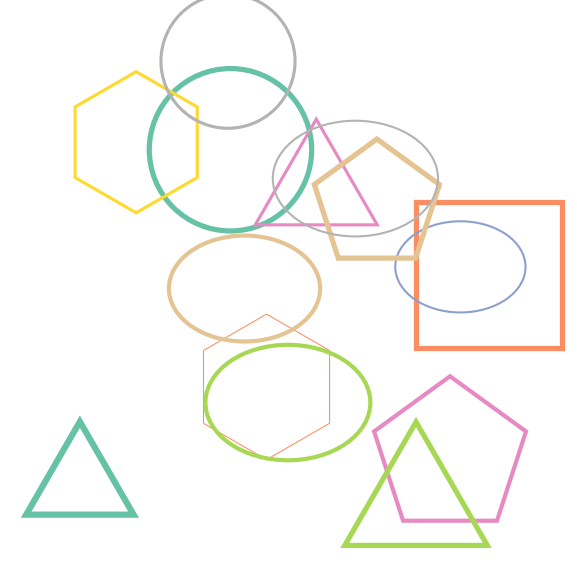[{"shape": "circle", "thickness": 2.5, "radius": 0.7, "center": [0.399, 0.74]}, {"shape": "triangle", "thickness": 3, "radius": 0.54, "center": [0.138, 0.162]}, {"shape": "hexagon", "thickness": 0.5, "radius": 0.63, "center": [0.462, 0.329]}, {"shape": "square", "thickness": 2.5, "radius": 0.63, "center": [0.847, 0.523]}, {"shape": "oval", "thickness": 1, "radius": 0.56, "center": [0.797, 0.537]}, {"shape": "pentagon", "thickness": 2, "radius": 0.69, "center": [0.779, 0.209]}, {"shape": "triangle", "thickness": 1.5, "radius": 0.61, "center": [0.548, 0.671]}, {"shape": "oval", "thickness": 2, "radius": 0.71, "center": [0.499, 0.302]}, {"shape": "triangle", "thickness": 2.5, "radius": 0.71, "center": [0.72, 0.126]}, {"shape": "hexagon", "thickness": 1.5, "radius": 0.61, "center": [0.236, 0.753]}, {"shape": "pentagon", "thickness": 2.5, "radius": 0.57, "center": [0.653, 0.644]}, {"shape": "oval", "thickness": 2, "radius": 0.65, "center": [0.423, 0.499]}, {"shape": "circle", "thickness": 1.5, "radius": 0.58, "center": [0.395, 0.893]}, {"shape": "oval", "thickness": 1, "radius": 0.72, "center": [0.615, 0.69]}]